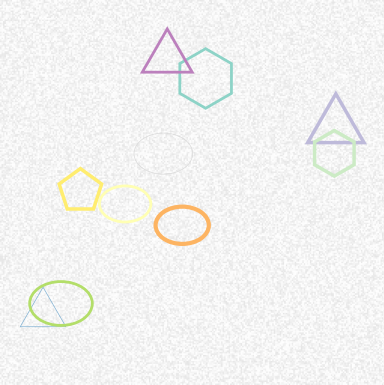[{"shape": "hexagon", "thickness": 2, "radius": 0.39, "center": [0.534, 0.796]}, {"shape": "oval", "thickness": 2, "radius": 0.33, "center": [0.325, 0.47]}, {"shape": "triangle", "thickness": 2.5, "radius": 0.42, "center": [0.872, 0.672]}, {"shape": "triangle", "thickness": 0.5, "radius": 0.34, "center": [0.112, 0.186]}, {"shape": "oval", "thickness": 3, "radius": 0.35, "center": [0.473, 0.415]}, {"shape": "oval", "thickness": 2, "radius": 0.41, "center": [0.158, 0.212]}, {"shape": "oval", "thickness": 0.5, "radius": 0.38, "center": [0.424, 0.601]}, {"shape": "triangle", "thickness": 2, "radius": 0.37, "center": [0.434, 0.85]}, {"shape": "hexagon", "thickness": 2.5, "radius": 0.3, "center": [0.868, 0.602]}, {"shape": "pentagon", "thickness": 2.5, "radius": 0.29, "center": [0.209, 0.504]}]